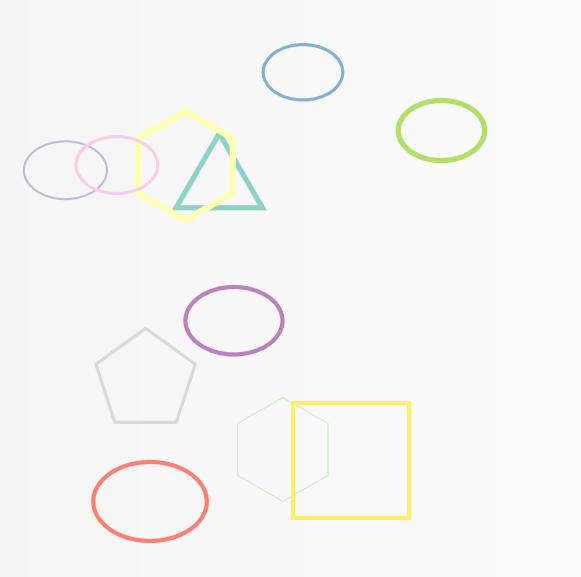[{"shape": "triangle", "thickness": 2.5, "radius": 0.43, "center": [0.377, 0.682]}, {"shape": "hexagon", "thickness": 3, "radius": 0.47, "center": [0.319, 0.712]}, {"shape": "oval", "thickness": 1, "radius": 0.36, "center": [0.113, 0.704]}, {"shape": "oval", "thickness": 2, "radius": 0.49, "center": [0.258, 0.131]}, {"shape": "oval", "thickness": 1.5, "radius": 0.34, "center": [0.521, 0.874]}, {"shape": "oval", "thickness": 2.5, "radius": 0.37, "center": [0.76, 0.773]}, {"shape": "oval", "thickness": 1.5, "radius": 0.35, "center": [0.201, 0.713]}, {"shape": "pentagon", "thickness": 1.5, "radius": 0.45, "center": [0.25, 0.341]}, {"shape": "oval", "thickness": 2, "radius": 0.42, "center": [0.403, 0.444]}, {"shape": "hexagon", "thickness": 0.5, "radius": 0.45, "center": [0.486, 0.221]}, {"shape": "square", "thickness": 2, "radius": 0.5, "center": [0.604, 0.201]}]